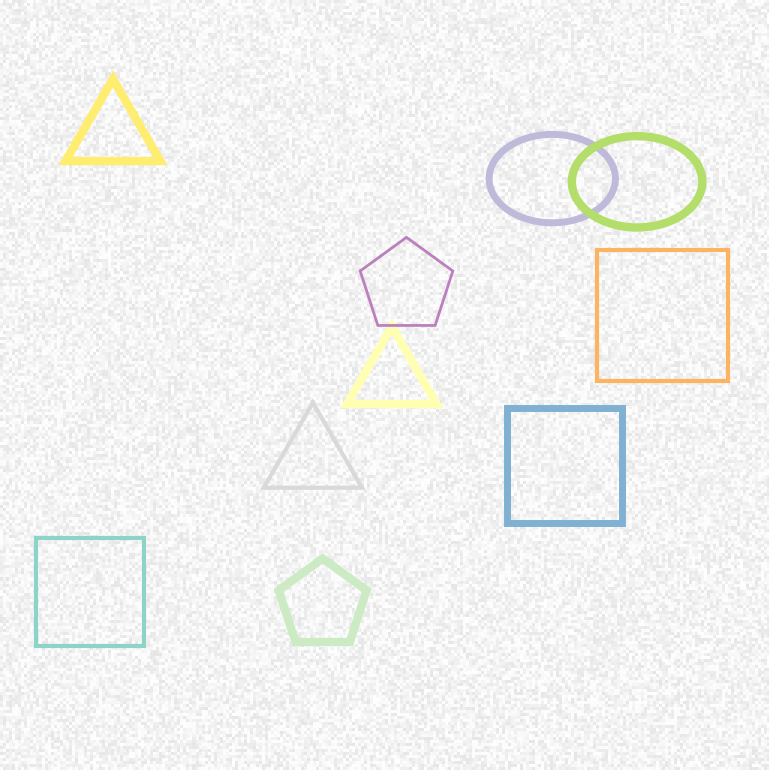[{"shape": "square", "thickness": 1.5, "radius": 0.35, "center": [0.117, 0.232]}, {"shape": "triangle", "thickness": 3, "radius": 0.34, "center": [0.509, 0.509]}, {"shape": "oval", "thickness": 2.5, "radius": 0.41, "center": [0.717, 0.768]}, {"shape": "square", "thickness": 2.5, "radius": 0.37, "center": [0.733, 0.395]}, {"shape": "square", "thickness": 1.5, "radius": 0.43, "center": [0.861, 0.59]}, {"shape": "oval", "thickness": 3, "radius": 0.42, "center": [0.827, 0.764]}, {"shape": "triangle", "thickness": 1.5, "radius": 0.37, "center": [0.406, 0.403]}, {"shape": "pentagon", "thickness": 1, "radius": 0.32, "center": [0.528, 0.629]}, {"shape": "pentagon", "thickness": 3, "radius": 0.3, "center": [0.419, 0.215]}, {"shape": "triangle", "thickness": 3, "radius": 0.36, "center": [0.147, 0.826]}]